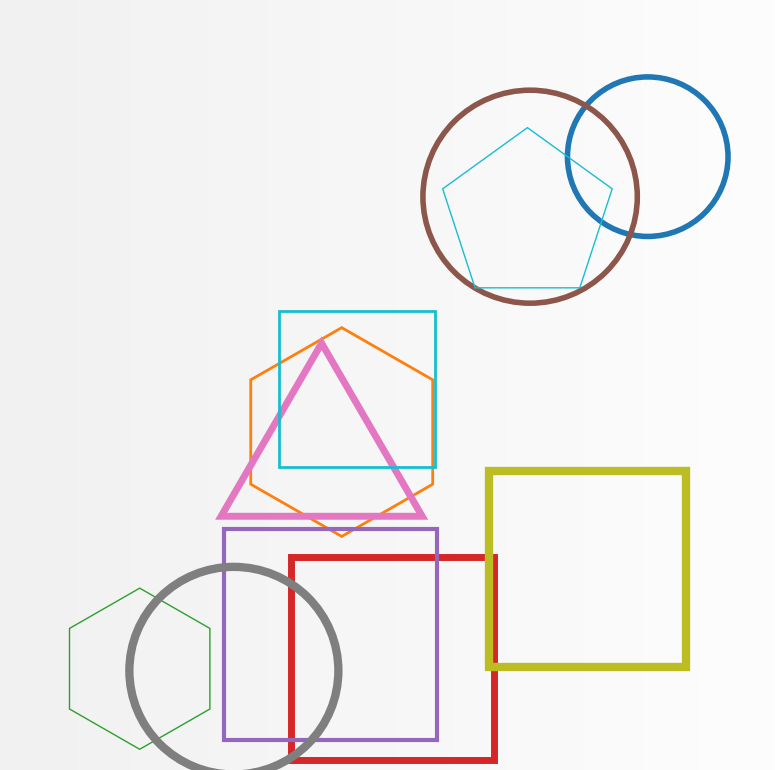[{"shape": "circle", "thickness": 2, "radius": 0.52, "center": [0.836, 0.797]}, {"shape": "hexagon", "thickness": 1, "radius": 0.68, "center": [0.441, 0.439]}, {"shape": "hexagon", "thickness": 0.5, "radius": 0.52, "center": [0.18, 0.132]}, {"shape": "square", "thickness": 2.5, "radius": 0.66, "center": [0.506, 0.145]}, {"shape": "square", "thickness": 1.5, "radius": 0.69, "center": [0.427, 0.176]}, {"shape": "circle", "thickness": 2, "radius": 0.69, "center": [0.684, 0.745]}, {"shape": "triangle", "thickness": 2.5, "radius": 0.75, "center": [0.415, 0.404]}, {"shape": "circle", "thickness": 3, "radius": 0.67, "center": [0.302, 0.129]}, {"shape": "square", "thickness": 3, "radius": 0.64, "center": [0.758, 0.262]}, {"shape": "square", "thickness": 1, "radius": 0.5, "center": [0.461, 0.495]}, {"shape": "pentagon", "thickness": 0.5, "radius": 0.57, "center": [0.681, 0.719]}]